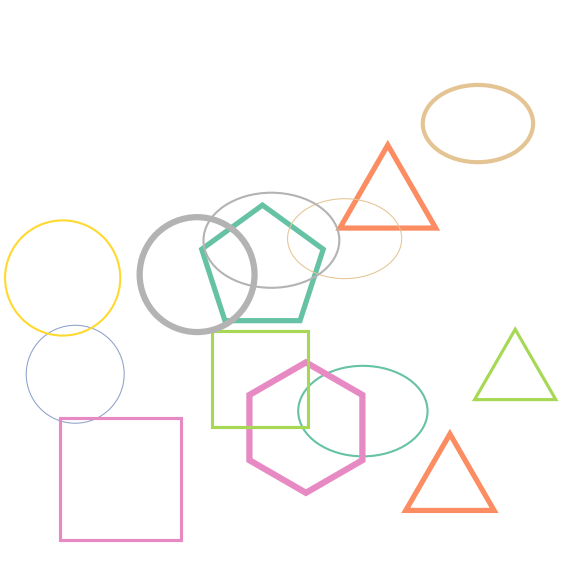[{"shape": "pentagon", "thickness": 2.5, "radius": 0.55, "center": [0.454, 0.533]}, {"shape": "oval", "thickness": 1, "radius": 0.56, "center": [0.628, 0.287]}, {"shape": "triangle", "thickness": 2.5, "radius": 0.48, "center": [0.671, 0.652]}, {"shape": "triangle", "thickness": 2.5, "radius": 0.44, "center": [0.779, 0.159]}, {"shape": "circle", "thickness": 0.5, "radius": 0.42, "center": [0.13, 0.351]}, {"shape": "square", "thickness": 1.5, "radius": 0.53, "center": [0.209, 0.17]}, {"shape": "hexagon", "thickness": 3, "radius": 0.56, "center": [0.53, 0.259]}, {"shape": "triangle", "thickness": 1.5, "radius": 0.41, "center": [0.892, 0.348]}, {"shape": "square", "thickness": 1.5, "radius": 0.41, "center": [0.45, 0.342]}, {"shape": "circle", "thickness": 1, "radius": 0.5, "center": [0.109, 0.518]}, {"shape": "oval", "thickness": 2, "radius": 0.48, "center": [0.828, 0.785]}, {"shape": "oval", "thickness": 0.5, "radius": 0.49, "center": [0.597, 0.586]}, {"shape": "oval", "thickness": 1, "radius": 0.59, "center": [0.47, 0.583]}, {"shape": "circle", "thickness": 3, "radius": 0.5, "center": [0.341, 0.524]}]